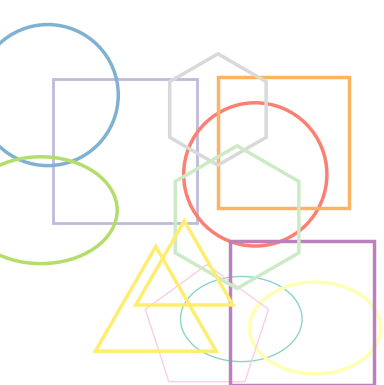[{"shape": "oval", "thickness": 1, "radius": 0.79, "center": [0.627, 0.171]}, {"shape": "oval", "thickness": 2.5, "radius": 0.85, "center": [0.818, 0.148]}, {"shape": "square", "thickness": 2, "radius": 0.94, "center": [0.324, 0.609]}, {"shape": "circle", "thickness": 2.5, "radius": 0.93, "center": [0.663, 0.547]}, {"shape": "circle", "thickness": 2.5, "radius": 0.92, "center": [0.124, 0.753]}, {"shape": "square", "thickness": 2.5, "radius": 0.85, "center": [0.736, 0.63]}, {"shape": "oval", "thickness": 2.5, "radius": 0.99, "center": [0.106, 0.454]}, {"shape": "pentagon", "thickness": 1, "radius": 0.84, "center": [0.537, 0.145]}, {"shape": "hexagon", "thickness": 2.5, "radius": 0.72, "center": [0.566, 0.716]}, {"shape": "square", "thickness": 2.5, "radius": 0.93, "center": [0.784, 0.186]}, {"shape": "hexagon", "thickness": 2.5, "radius": 0.93, "center": [0.616, 0.436]}, {"shape": "triangle", "thickness": 2.5, "radius": 0.91, "center": [0.405, 0.178]}, {"shape": "triangle", "thickness": 2.5, "radius": 0.73, "center": [0.479, 0.281]}]